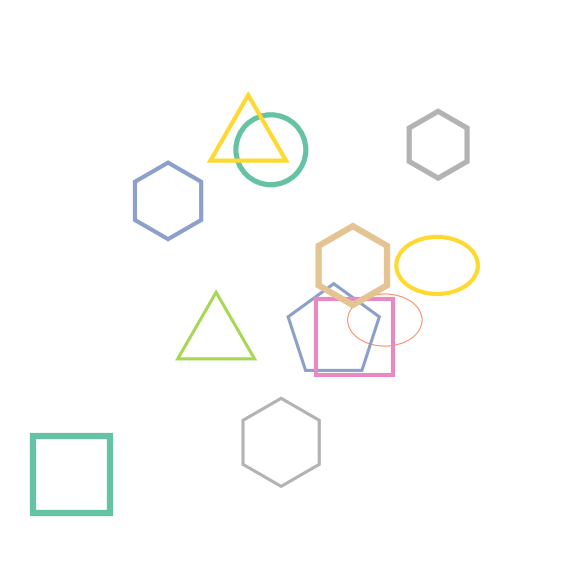[{"shape": "square", "thickness": 3, "radius": 0.33, "center": [0.124, 0.177]}, {"shape": "circle", "thickness": 2.5, "radius": 0.3, "center": [0.469, 0.74]}, {"shape": "oval", "thickness": 0.5, "radius": 0.32, "center": [0.666, 0.445]}, {"shape": "hexagon", "thickness": 2, "radius": 0.33, "center": [0.291, 0.651]}, {"shape": "pentagon", "thickness": 1.5, "radius": 0.42, "center": [0.578, 0.425]}, {"shape": "square", "thickness": 2, "radius": 0.33, "center": [0.614, 0.416]}, {"shape": "triangle", "thickness": 1.5, "radius": 0.38, "center": [0.374, 0.416]}, {"shape": "oval", "thickness": 2, "radius": 0.35, "center": [0.757, 0.539]}, {"shape": "triangle", "thickness": 2, "radius": 0.38, "center": [0.43, 0.759]}, {"shape": "hexagon", "thickness": 3, "radius": 0.34, "center": [0.611, 0.539]}, {"shape": "hexagon", "thickness": 1.5, "radius": 0.38, "center": [0.487, 0.233]}, {"shape": "hexagon", "thickness": 2.5, "radius": 0.29, "center": [0.759, 0.748]}]